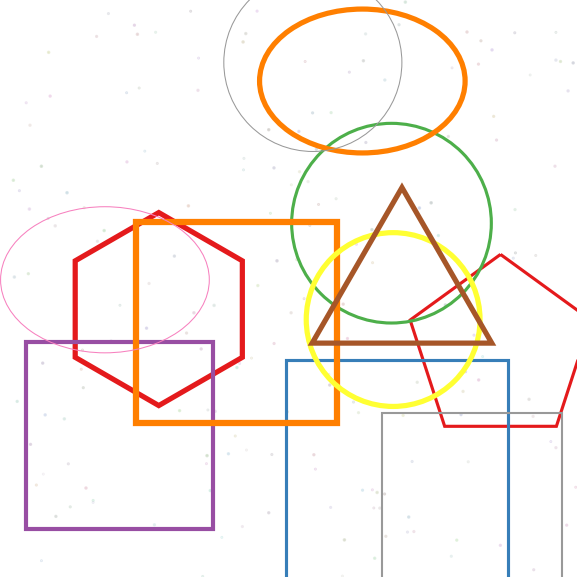[{"shape": "hexagon", "thickness": 2.5, "radius": 0.84, "center": [0.275, 0.464]}, {"shape": "pentagon", "thickness": 1.5, "radius": 0.82, "center": [0.867, 0.394]}, {"shape": "square", "thickness": 1.5, "radius": 0.96, "center": [0.687, 0.185]}, {"shape": "circle", "thickness": 1.5, "radius": 0.86, "center": [0.678, 0.613]}, {"shape": "square", "thickness": 2, "radius": 0.81, "center": [0.207, 0.245]}, {"shape": "oval", "thickness": 2.5, "radius": 0.89, "center": [0.627, 0.859]}, {"shape": "square", "thickness": 3, "radius": 0.87, "center": [0.409, 0.441]}, {"shape": "circle", "thickness": 2.5, "radius": 0.75, "center": [0.681, 0.446]}, {"shape": "triangle", "thickness": 2.5, "radius": 0.9, "center": [0.696, 0.495]}, {"shape": "oval", "thickness": 0.5, "radius": 0.9, "center": [0.182, 0.515]}, {"shape": "circle", "thickness": 0.5, "radius": 0.77, "center": [0.542, 0.891]}, {"shape": "square", "thickness": 1, "radius": 0.78, "center": [0.817, 0.128]}]